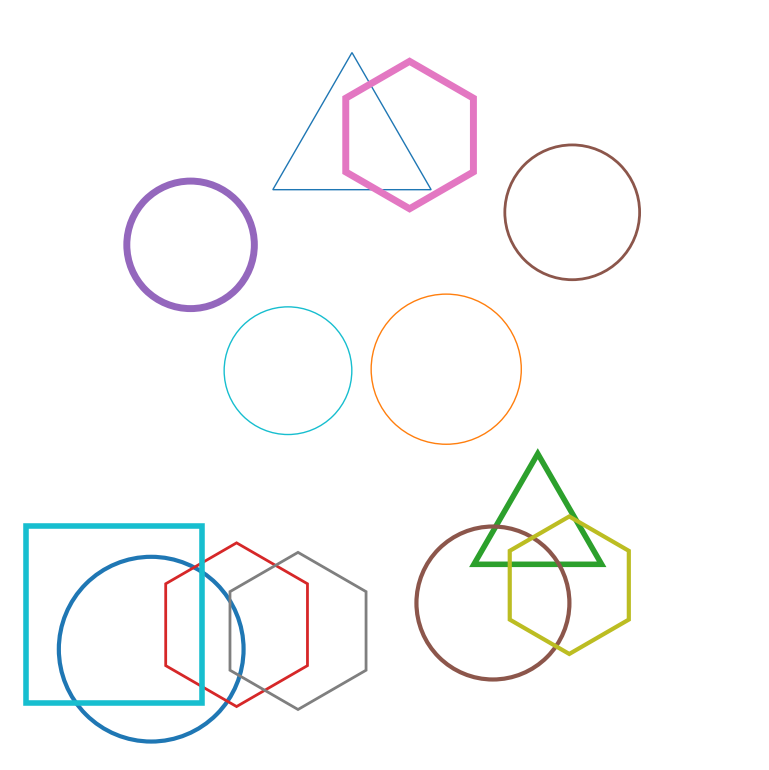[{"shape": "triangle", "thickness": 0.5, "radius": 0.59, "center": [0.457, 0.813]}, {"shape": "circle", "thickness": 1.5, "radius": 0.6, "center": [0.196, 0.157]}, {"shape": "circle", "thickness": 0.5, "radius": 0.49, "center": [0.58, 0.521]}, {"shape": "triangle", "thickness": 2, "radius": 0.48, "center": [0.698, 0.315]}, {"shape": "hexagon", "thickness": 1, "radius": 0.53, "center": [0.307, 0.189]}, {"shape": "circle", "thickness": 2.5, "radius": 0.41, "center": [0.248, 0.682]}, {"shape": "circle", "thickness": 1, "radius": 0.44, "center": [0.743, 0.724]}, {"shape": "circle", "thickness": 1.5, "radius": 0.5, "center": [0.64, 0.217]}, {"shape": "hexagon", "thickness": 2.5, "radius": 0.48, "center": [0.532, 0.825]}, {"shape": "hexagon", "thickness": 1, "radius": 0.51, "center": [0.387, 0.181]}, {"shape": "hexagon", "thickness": 1.5, "radius": 0.45, "center": [0.739, 0.24]}, {"shape": "square", "thickness": 2, "radius": 0.57, "center": [0.148, 0.202]}, {"shape": "circle", "thickness": 0.5, "radius": 0.41, "center": [0.374, 0.519]}]